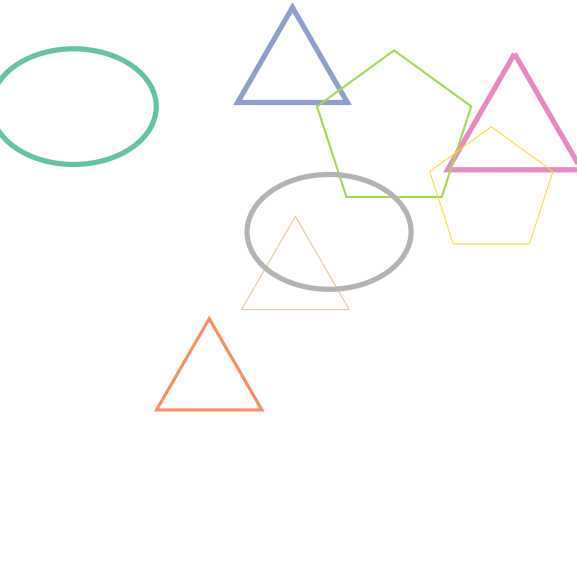[{"shape": "oval", "thickness": 2.5, "radius": 0.72, "center": [0.127, 0.814]}, {"shape": "triangle", "thickness": 1.5, "radius": 0.53, "center": [0.362, 0.342]}, {"shape": "triangle", "thickness": 2.5, "radius": 0.55, "center": [0.506, 0.877]}, {"shape": "triangle", "thickness": 2.5, "radius": 0.67, "center": [0.891, 0.772]}, {"shape": "pentagon", "thickness": 1, "radius": 0.7, "center": [0.682, 0.771]}, {"shape": "pentagon", "thickness": 0.5, "radius": 0.56, "center": [0.851, 0.667]}, {"shape": "triangle", "thickness": 0.5, "radius": 0.54, "center": [0.511, 0.517]}, {"shape": "oval", "thickness": 2.5, "radius": 0.71, "center": [0.57, 0.598]}]